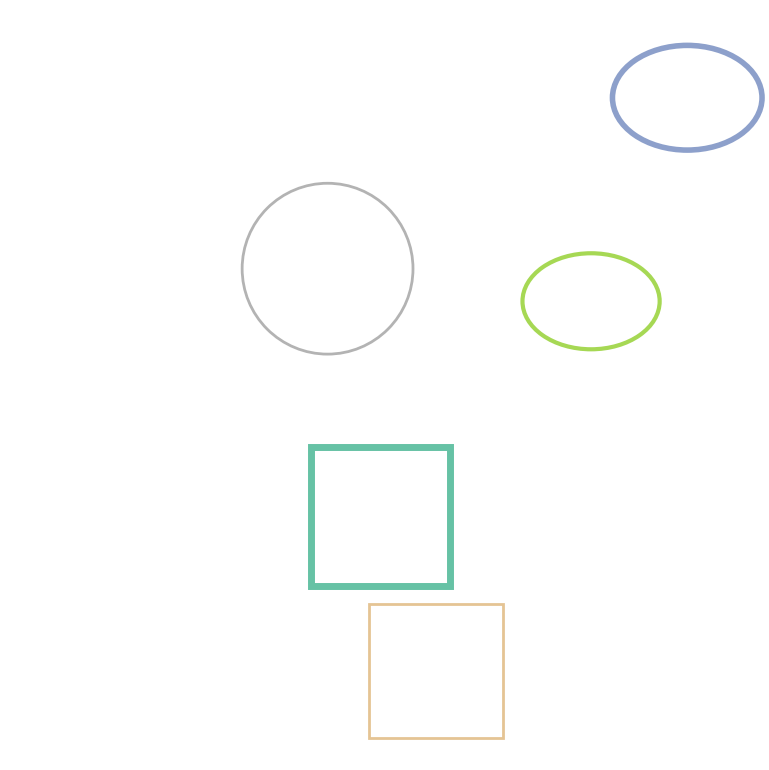[{"shape": "square", "thickness": 2.5, "radius": 0.45, "center": [0.495, 0.33]}, {"shape": "oval", "thickness": 2, "radius": 0.49, "center": [0.893, 0.873]}, {"shape": "oval", "thickness": 1.5, "radius": 0.45, "center": [0.768, 0.609]}, {"shape": "square", "thickness": 1, "radius": 0.44, "center": [0.566, 0.129]}, {"shape": "circle", "thickness": 1, "radius": 0.55, "center": [0.425, 0.651]}]